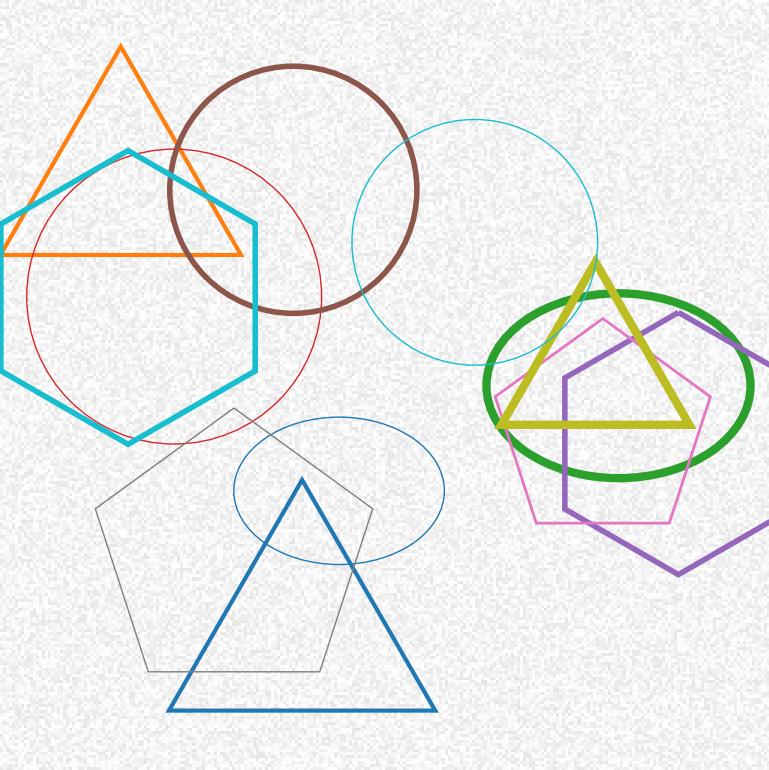[{"shape": "triangle", "thickness": 1.5, "radius": 1.0, "center": [0.392, 0.177]}, {"shape": "oval", "thickness": 0.5, "radius": 0.68, "center": [0.44, 0.363]}, {"shape": "triangle", "thickness": 1.5, "radius": 0.9, "center": [0.157, 0.759]}, {"shape": "oval", "thickness": 3, "radius": 0.86, "center": [0.803, 0.499]}, {"shape": "circle", "thickness": 0.5, "radius": 0.96, "center": [0.226, 0.615]}, {"shape": "hexagon", "thickness": 2, "radius": 0.85, "center": [0.881, 0.424]}, {"shape": "circle", "thickness": 2, "radius": 0.8, "center": [0.381, 0.754]}, {"shape": "pentagon", "thickness": 1, "radius": 0.73, "center": [0.783, 0.439]}, {"shape": "pentagon", "thickness": 0.5, "radius": 0.95, "center": [0.304, 0.281]}, {"shape": "triangle", "thickness": 3, "radius": 0.7, "center": [0.773, 0.519]}, {"shape": "circle", "thickness": 0.5, "radius": 0.8, "center": [0.617, 0.685]}, {"shape": "hexagon", "thickness": 2, "radius": 0.95, "center": [0.166, 0.614]}]